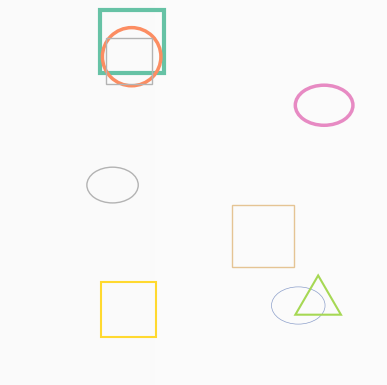[{"shape": "square", "thickness": 3, "radius": 0.41, "center": [0.341, 0.892]}, {"shape": "circle", "thickness": 2.5, "radius": 0.38, "center": [0.34, 0.853]}, {"shape": "oval", "thickness": 0.5, "radius": 0.35, "center": [0.77, 0.206]}, {"shape": "oval", "thickness": 2.5, "radius": 0.37, "center": [0.836, 0.727]}, {"shape": "triangle", "thickness": 1.5, "radius": 0.34, "center": [0.821, 0.217]}, {"shape": "square", "thickness": 1.5, "radius": 0.35, "center": [0.332, 0.196]}, {"shape": "square", "thickness": 1, "radius": 0.4, "center": [0.678, 0.387]}, {"shape": "square", "thickness": 1, "radius": 0.3, "center": [0.332, 0.841]}, {"shape": "oval", "thickness": 1, "radius": 0.33, "center": [0.29, 0.519]}]